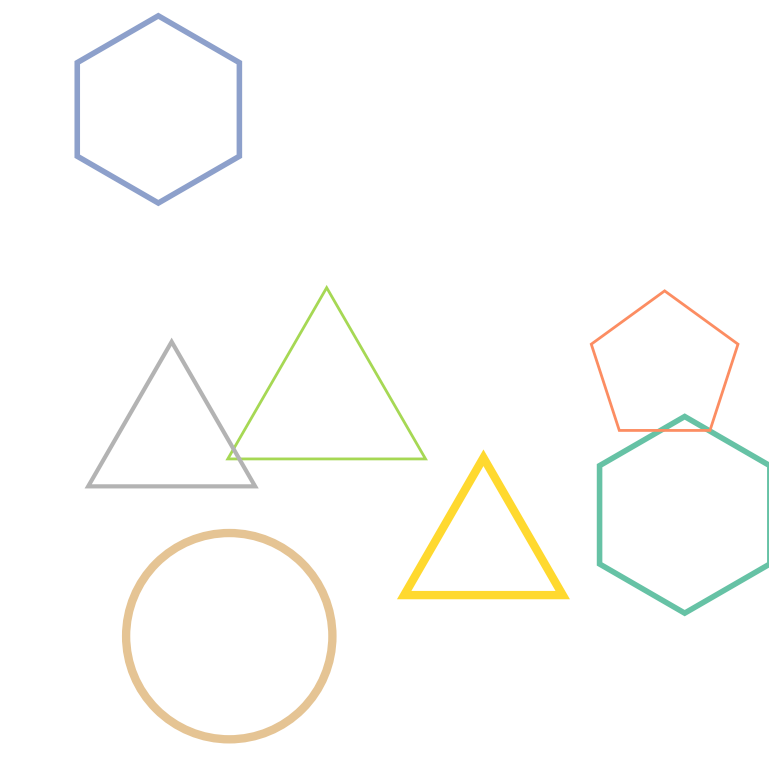[{"shape": "hexagon", "thickness": 2, "radius": 0.64, "center": [0.889, 0.331]}, {"shape": "pentagon", "thickness": 1, "radius": 0.5, "center": [0.863, 0.522]}, {"shape": "hexagon", "thickness": 2, "radius": 0.61, "center": [0.206, 0.858]}, {"shape": "triangle", "thickness": 1, "radius": 0.74, "center": [0.424, 0.478]}, {"shape": "triangle", "thickness": 3, "radius": 0.59, "center": [0.628, 0.287]}, {"shape": "circle", "thickness": 3, "radius": 0.67, "center": [0.298, 0.174]}, {"shape": "triangle", "thickness": 1.5, "radius": 0.63, "center": [0.223, 0.431]}]